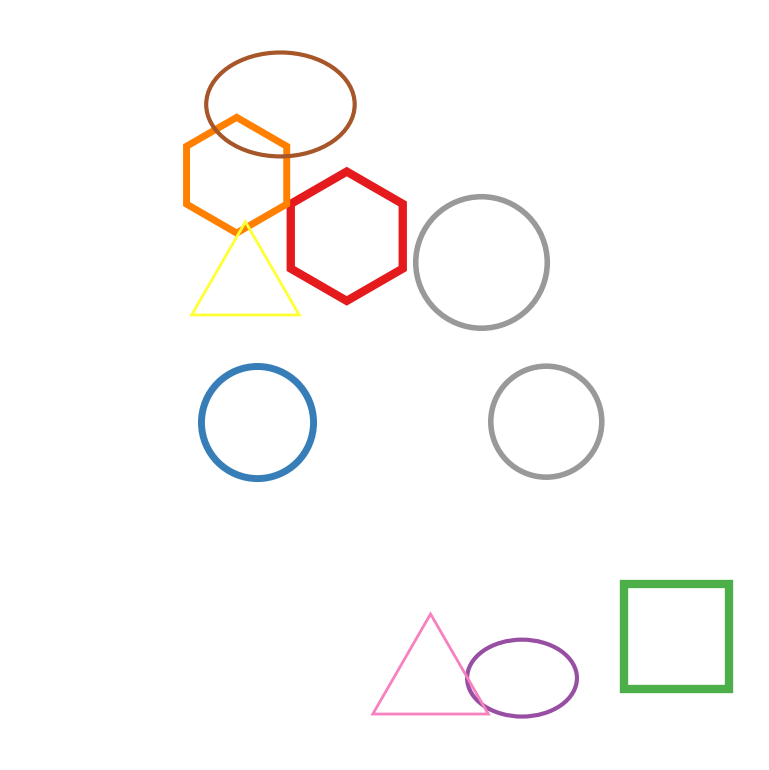[{"shape": "hexagon", "thickness": 3, "radius": 0.42, "center": [0.45, 0.693]}, {"shape": "circle", "thickness": 2.5, "radius": 0.36, "center": [0.334, 0.451]}, {"shape": "square", "thickness": 3, "radius": 0.34, "center": [0.879, 0.173]}, {"shape": "oval", "thickness": 1.5, "radius": 0.36, "center": [0.678, 0.119]}, {"shape": "hexagon", "thickness": 2.5, "radius": 0.38, "center": [0.307, 0.772]}, {"shape": "triangle", "thickness": 1, "radius": 0.4, "center": [0.319, 0.631]}, {"shape": "oval", "thickness": 1.5, "radius": 0.48, "center": [0.364, 0.864]}, {"shape": "triangle", "thickness": 1, "radius": 0.43, "center": [0.559, 0.116]}, {"shape": "circle", "thickness": 2, "radius": 0.43, "center": [0.625, 0.659]}, {"shape": "circle", "thickness": 2, "radius": 0.36, "center": [0.709, 0.452]}]